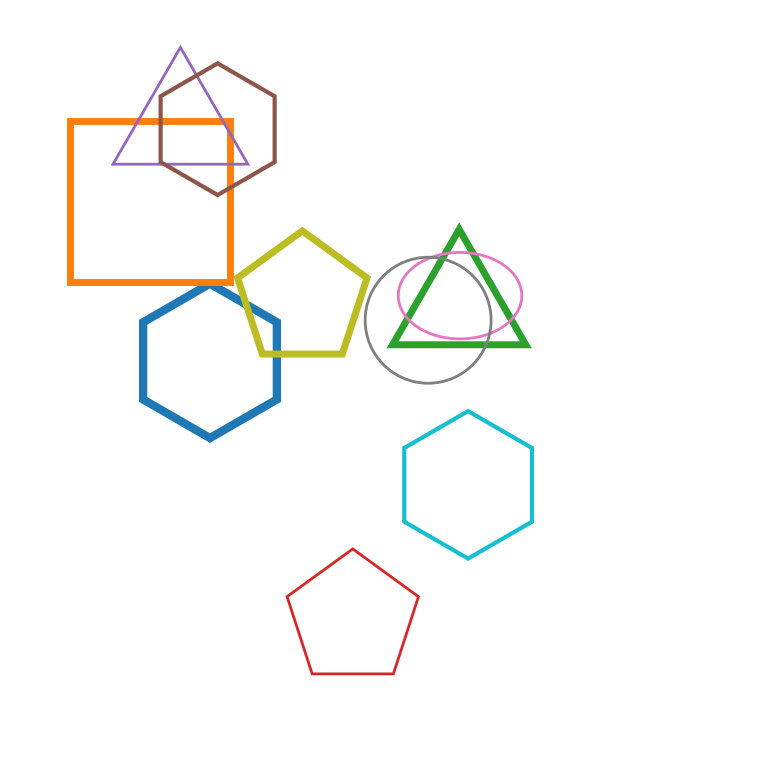[{"shape": "hexagon", "thickness": 3, "radius": 0.5, "center": [0.273, 0.531]}, {"shape": "square", "thickness": 2.5, "radius": 0.52, "center": [0.195, 0.738]}, {"shape": "triangle", "thickness": 2.5, "radius": 0.5, "center": [0.596, 0.602]}, {"shape": "pentagon", "thickness": 1, "radius": 0.45, "center": [0.458, 0.197]}, {"shape": "triangle", "thickness": 1, "radius": 0.51, "center": [0.234, 0.837]}, {"shape": "hexagon", "thickness": 1.5, "radius": 0.43, "center": [0.283, 0.832]}, {"shape": "oval", "thickness": 1, "radius": 0.4, "center": [0.597, 0.616]}, {"shape": "circle", "thickness": 1, "radius": 0.41, "center": [0.556, 0.584]}, {"shape": "pentagon", "thickness": 2.5, "radius": 0.44, "center": [0.393, 0.612]}, {"shape": "hexagon", "thickness": 1.5, "radius": 0.48, "center": [0.608, 0.37]}]